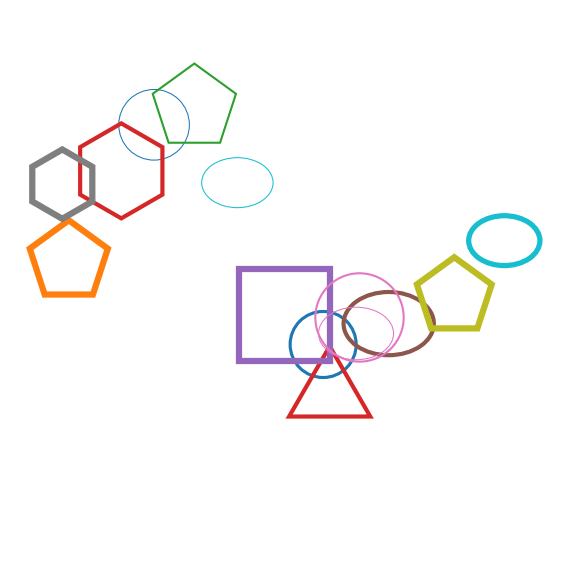[{"shape": "circle", "thickness": 0.5, "radius": 0.31, "center": [0.267, 0.783]}, {"shape": "circle", "thickness": 1.5, "radius": 0.29, "center": [0.56, 0.403]}, {"shape": "pentagon", "thickness": 3, "radius": 0.36, "center": [0.119, 0.547]}, {"shape": "pentagon", "thickness": 1, "radius": 0.38, "center": [0.337, 0.813]}, {"shape": "triangle", "thickness": 2, "radius": 0.41, "center": [0.571, 0.318]}, {"shape": "hexagon", "thickness": 2, "radius": 0.41, "center": [0.21, 0.703]}, {"shape": "square", "thickness": 3, "radius": 0.4, "center": [0.493, 0.454]}, {"shape": "oval", "thickness": 2, "radius": 0.39, "center": [0.673, 0.439]}, {"shape": "circle", "thickness": 1, "radius": 0.38, "center": [0.623, 0.449]}, {"shape": "oval", "thickness": 0.5, "radius": 0.32, "center": [0.617, 0.422]}, {"shape": "hexagon", "thickness": 3, "radius": 0.3, "center": [0.108, 0.68]}, {"shape": "pentagon", "thickness": 3, "radius": 0.34, "center": [0.787, 0.486]}, {"shape": "oval", "thickness": 0.5, "radius": 0.31, "center": [0.411, 0.683]}, {"shape": "oval", "thickness": 2.5, "radius": 0.31, "center": [0.873, 0.582]}]